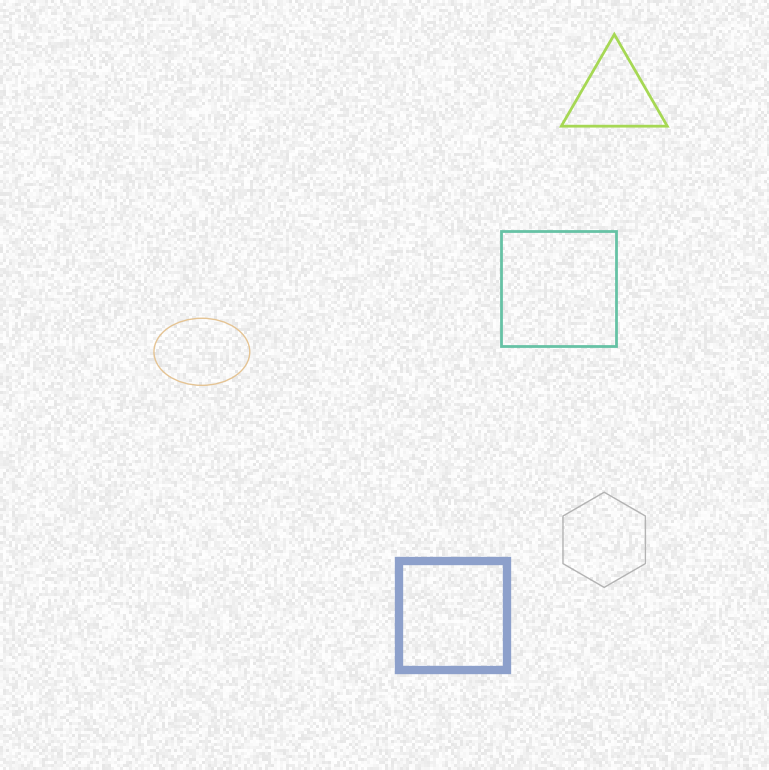[{"shape": "square", "thickness": 1, "radius": 0.37, "center": [0.726, 0.625]}, {"shape": "square", "thickness": 3, "radius": 0.35, "center": [0.588, 0.201]}, {"shape": "triangle", "thickness": 1, "radius": 0.4, "center": [0.798, 0.876]}, {"shape": "oval", "thickness": 0.5, "radius": 0.31, "center": [0.262, 0.543]}, {"shape": "hexagon", "thickness": 0.5, "radius": 0.31, "center": [0.785, 0.299]}]